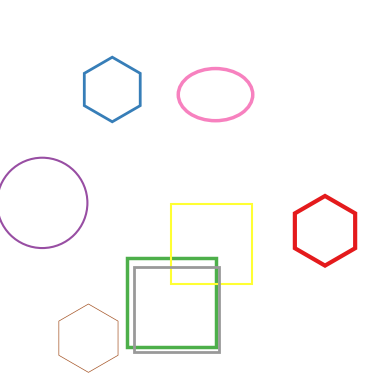[{"shape": "hexagon", "thickness": 3, "radius": 0.45, "center": [0.844, 0.401]}, {"shape": "hexagon", "thickness": 2, "radius": 0.42, "center": [0.292, 0.768]}, {"shape": "square", "thickness": 2.5, "radius": 0.58, "center": [0.444, 0.214]}, {"shape": "circle", "thickness": 1.5, "radius": 0.59, "center": [0.11, 0.473]}, {"shape": "square", "thickness": 1.5, "radius": 0.52, "center": [0.549, 0.366]}, {"shape": "hexagon", "thickness": 0.5, "radius": 0.44, "center": [0.23, 0.122]}, {"shape": "oval", "thickness": 2.5, "radius": 0.48, "center": [0.56, 0.754]}, {"shape": "square", "thickness": 2, "radius": 0.55, "center": [0.458, 0.197]}]